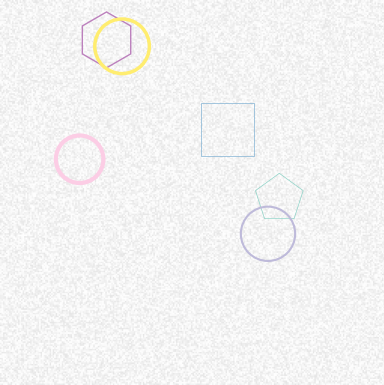[{"shape": "pentagon", "thickness": 0.5, "radius": 0.33, "center": [0.725, 0.485]}, {"shape": "circle", "thickness": 1.5, "radius": 0.35, "center": [0.696, 0.393]}, {"shape": "square", "thickness": 0.5, "radius": 0.34, "center": [0.591, 0.665]}, {"shape": "circle", "thickness": 3, "radius": 0.31, "center": [0.207, 0.586]}, {"shape": "hexagon", "thickness": 1, "radius": 0.36, "center": [0.277, 0.896]}, {"shape": "circle", "thickness": 2.5, "radius": 0.35, "center": [0.317, 0.88]}]